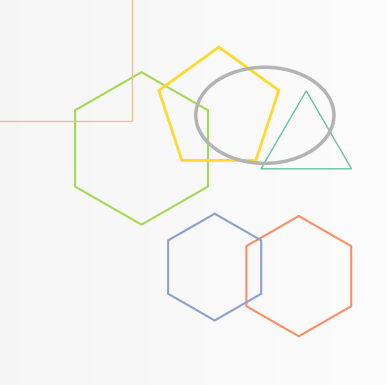[{"shape": "triangle", "thickness": 1, "radius": 0.67, "center": [0.79, 0.629]}, {"shape": "hexagon", "thickness": 1.5, "radius": 0.78, "center": [0.771, 0.283]}, {"shape": "hexagon", "thickness": 1.5, "radius": 0.69, "center": [0.554, 0.306]}, {"shape": "hexagon", "thickness": 1.5, "radius": 0.99, "center": [0.365, 0.615]}, {"shape": "pentagon", "thickness": 2, "radius": 0.81, "center": [0.565, 0.715]}, {"shape": "square", "thickness": 1, "radius": 0.95, "center": [0.149, 0.876]}, {"shape": "oval", "thickness": 2.5, "radius": 0.89, "center": [0.684, 0.7]}]